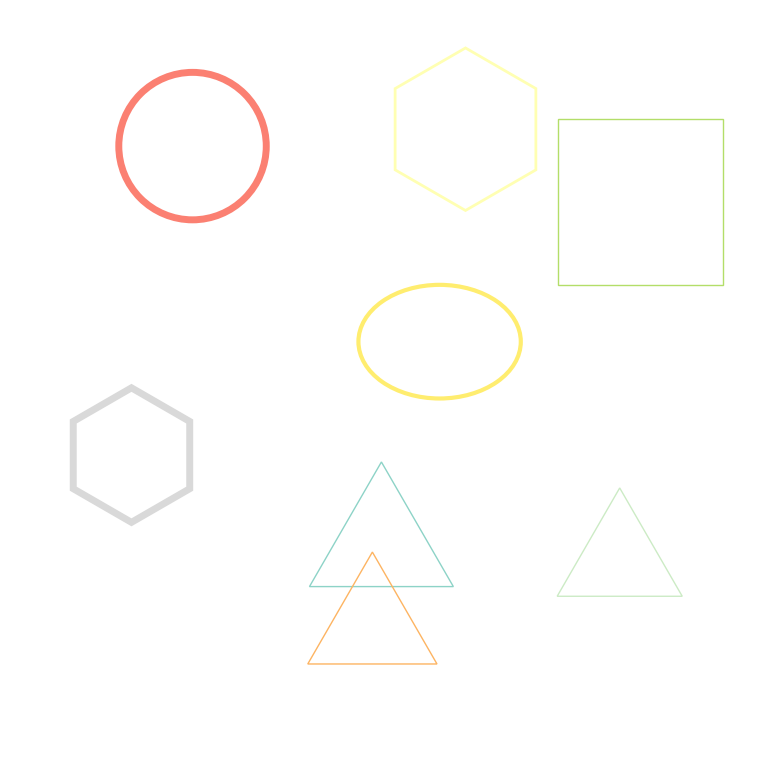[{"shape": "triangle", "thickness": 0.5, "radius": 0.54, "center": [0.495, 0.292]}, {"shape": "hexagon", "thickness": 1, "radius": 0.53, "center": [0.605, 0.832]}, {"shape": "circle", "thickness": 2.5, "radius": 0.48, "center": [0.25, 0.81]}, {"shape": "triangle", "thickness": 0.5, "radius": 0.48, "center": [0.484, 0.186]}, {"shape": "square", "thickness": 0.5, "radius": 0.54, "center": [0.832, 0.738]}, {"shape": "hexagon", "thickness": 2.5, "radius": 0.44, "center": [0.171, 0.409]}, {"shape": "triangle", "thickness": 0.5, "radius": 0.47, "center": [0.805, 0.273]}, {"shape": "oval", "thickness": 1.5, "radius": 0.53, "center": [0.571, 0.556]}]